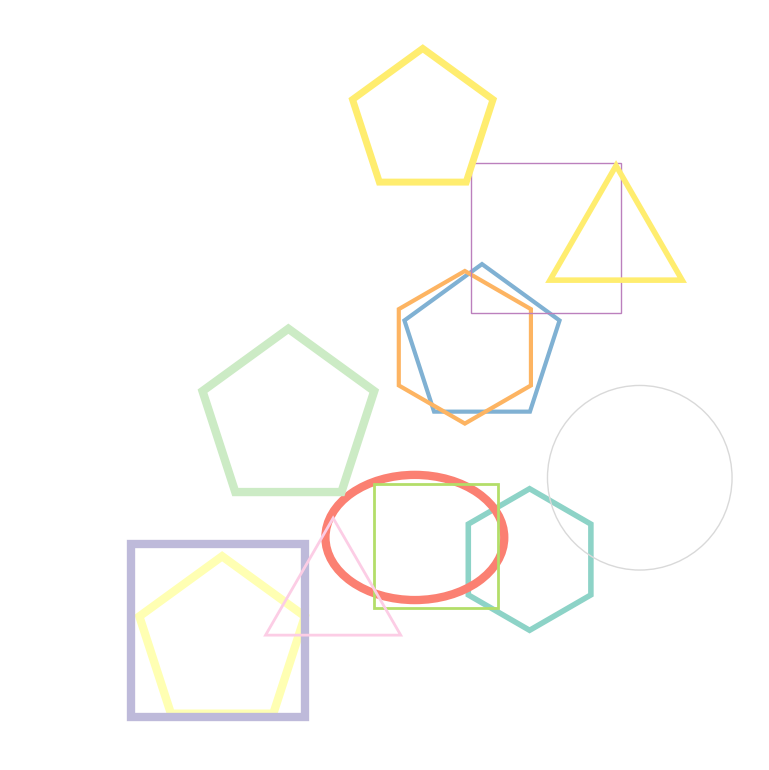[{"shape": "hexagon", "thickness": 2, "radius": 0.46, "center": [0.688, 0.273]}, {"shape": "pentagon", "thickness": 3, "radius": 0.57, "center": [0.288, 0.165]}, {"shape": "square", "thickness": 3, "radius": 0.56, "center": [0.283, 0.181]}, {"shape": "oval", "thickness": 3, "radius": 0.58, "center": [0.539, 0.302]}, {"shape": "pentagon", "thickness": 1.5, "radius": 0.53, "center": [0.626, 0.551]}, {"shape": "hexagon", "thickness": 1.5, "radius": 0.5, "center": [0.604, 0.549]}, {"shape": "square", "thickness": 1, "radius": 0.4, "center": [0.566, 0.291]}, {"shape": "triangle", "thickness": 1, "radius": 0.51, "center": [0.433, 0.226]}, {"shape": "circle", "thickness": 0.5, "radius": 0.6, "center": [0.831, 0.38]}, {"shape": "square", "thickness": 0.5, "radius": 0.49, "center": [0.71, 0.691]}, {"shape": "pentagon", "thickness": 3, "radius": 0.59, "center": [0.374, 0.456]}, {"shape": "triangle", "thickness": 2, "radius": 0.5, "center": [0.8, 0.686]}, {"shape": "pentagon", "thickness": 2.5, "radius": 0.48, "center": [0.549, 0.841]}]